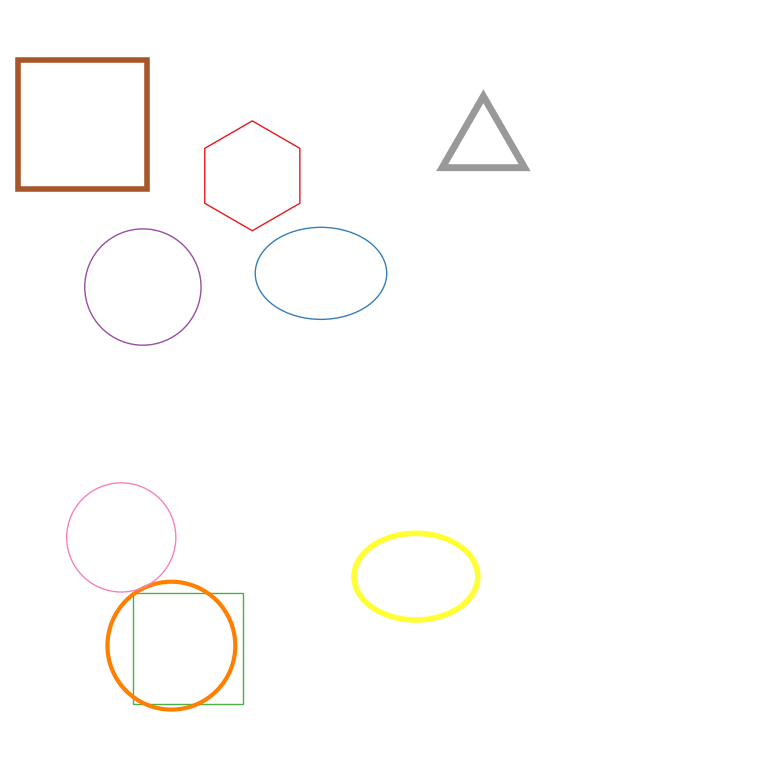[{"shape": "hexagon", "thickness": 0.5, "radius": 0.36, "center": [0.328, 0.772]}, {"shape": "oval", "thickness": 0.5, "radius": 0.43, "center": [0.417, 0.645]}, {"shape": "square", "thickness": 0.5, "radius": 0.36, "center": [0.244, 0.158]}, {"shape": "circle", "thickness": 0.5, "radius": 0.38, "center": [0.186, 0.627]}, {"shape": "circle", "thickness": 1.5, "radius": 0.42, "center": [0.223, 0.161]}, {"shape": "oval", "thickness": 2, "radius": 0.4, "center": [0.54, 0.251]}, {"shape": "square", "thickness": 2, "radius": 0.42, "center": [0.107, 0.838]}, {"shape": "circle", "thickness": 0.5, "radius": 0.35, "center": [0.157, 0.302]}, {"shape": "triangle", "thickness": 2.5, "radius": 0.31, "center": [0.628, 0.813]}]